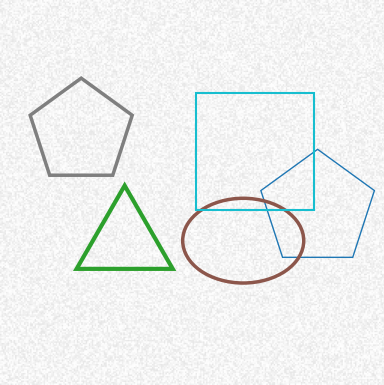[{"shape": "pentagon", "thickness": 1, "radius": 0.78, "center": [0.825, 0.457]}, {"shape": "triangle", "thickness": 3, "radius": 0.72, "center": [0.324, 0.374]}, {"shape": "oval", "thickness": 2.5, "radius": 0.79, "center": [0.632, 0.375]}, {"shape": "pentagon", "thickness": 2.5, "radius": 0.7, "center": [0.211, 0.658]}, {"shape": "square", "thickness": 1.5, "radius": 0.76, "center": [0.663, 0.606]}]